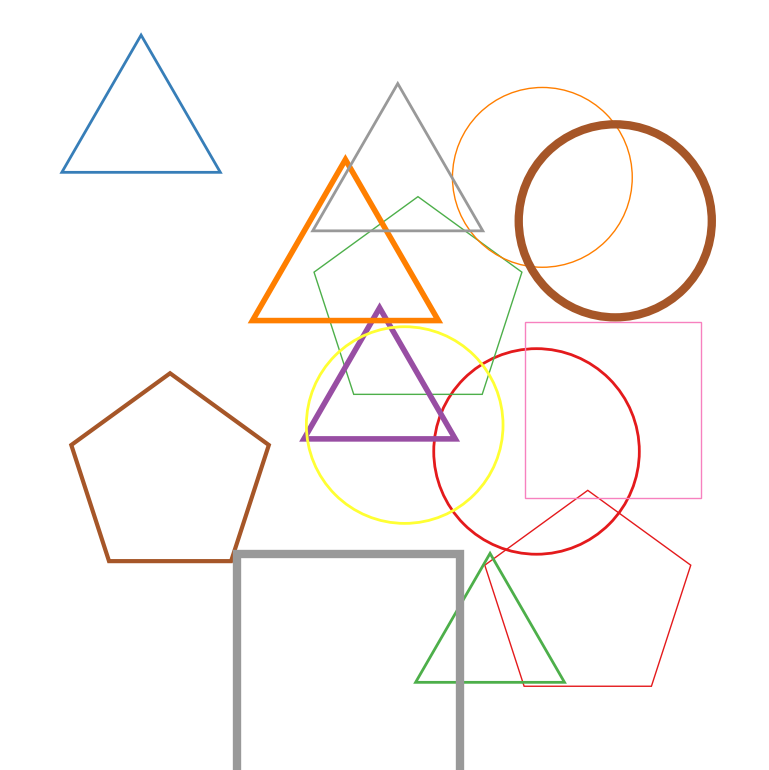[{"shape": "pentagon", "thickness": 0.5, "radius": 0.7, "center": [0.763, 0.223]}, {"shape": "circle", "thickness": 1, "radius": 0.67, "center": [0.697, 0.414]}, {"shape": "triangle", "thickness": 1, "radius": 0.59, "center": [0.183, 0.836]}, {"shape": "triangle", "thickness": 1, "radius": 0.56, "center": [0.636, 0.17]}, {"shape": "pentagon", "thickness": 0.5, "radius": 0.71, "center": [0.543, 0.603]}, {"shape": "triangle", "thickness": 2, "radius": 0.57, "center": [0.493, 0.487]}, {"shape": "triangle", "thickness": 2, "radius": 0.7, "center": [0.449, 0.653]}, {"shape": "circle", "thickness": 0.5, "radius": 0.58, "center": [0.704, 0.77]}, {"shape": "circle", "thickness": 1, "radius": 0.64, "center": [0.526, 0.448]}, {"shape": "circle", "thickness": 3, "radius": 0.63, "center": [0.799, 0.713]}, {"shape": "pentagon", "thickness": 1.5, "radius": 0.67, "center": [0.221, 0.38]}, {"shape": "square", "thickness": 0.5, "radius": 0.57, "center": [0.796, 0.467]}, {"shape": "triangle", "thickness": 1, "radius": 0.64, "center": [0.517, 0.764]}, {"shape": "square", "thickness": 3, "radius": 0.72, "center": [0.452, 0.136]}]